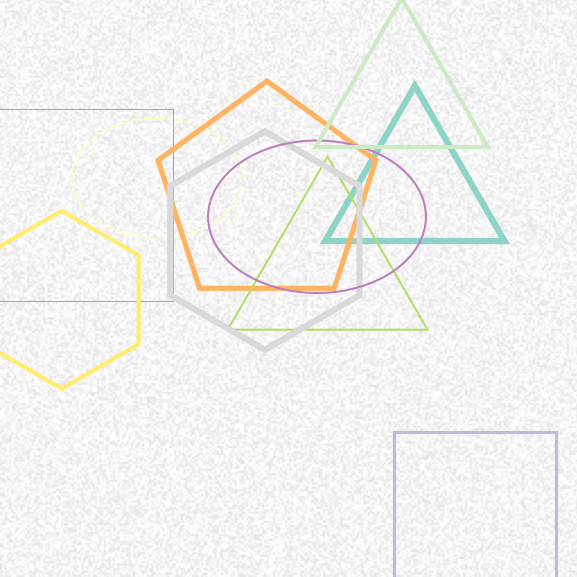[{"shape": "triangle", "thickness": 3, "radius": 0.9, "center": [0.718, 0.671]}, {"shape": "oval", "thickness": 0.5, "radius": 0.74, "center": [0.272, 0.691]}, {"shape": "square", "thickness": 1.5, "radius": 0.7, "center": [0.822, 0.111]}, {"shape": "square", "thickness": 0.5, "radius": 0.83, "center": [0.134, 0.644]}, {"shape": "pentagon", "thickness": 2.5, "radius": 0.99, "center": [0.462, 0.66]}, {"shape": "triangle", "thickness": 1, "radius": 1.0, "center": [0.567, 0.528]}, {"shape": "hexagon", "thickness": 3, "radius": 0.95, "center": [0.459, 0.583]}, {"shape": "oval", "thickness": 1, "radius": 0.94, "center": [0.549, 0.624]}, {"shape": "triangle", "thickness": 2, "radius": 0.86, "center": [0.696, 0.831]}, {"shape": "hexagon", "thickness": 2, "radius": 0.77, "center": [0.107, 0.48]}]